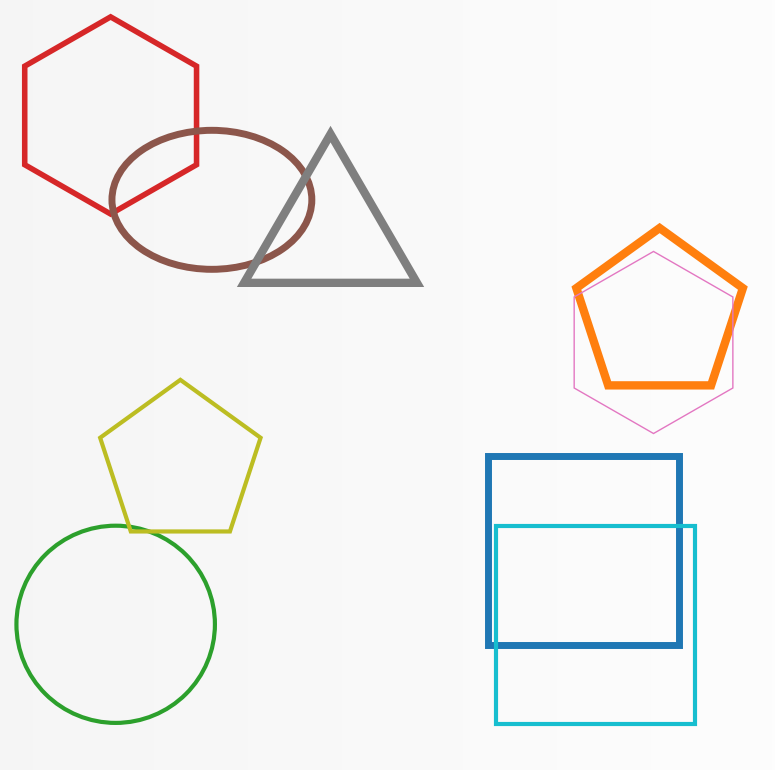[{"shape": "square", "thickness": 2.5, "radius": 0.62, "center": [0.753, 0.285]}, {"shape": "pentagon", "thickness": 3, "radius": 0.56, "center": [0.851, 0.591]}, {"shape": "circle", "thickness": 1.5, "radius": 0.64, "center": [0.149, 0.189]}, {"shape": "hexagon", "thickness": 2, "radius": 0.64, "center": [0.143, 0.85]}, {"shape": "oval", "thickness": 2.5, "radius": 0.64, "center": [0.273, 0.74]}, {"shape": "hexagon", "thickness": 0.5, "radius": 0.59, "center": [0.843, 0.555]}, {"shape": "triangle", "thickness": 3, "radius": 0.64, "center": [0.426, 0.697]}, {"shape": "pentagon", "thickness": 1.5, "radius": 0.54, "center": [0.233, 0.398]}, {"shape": "square", "thickness": 1.5, "radius": 0.64, "center": [0.769, 0.188]}]